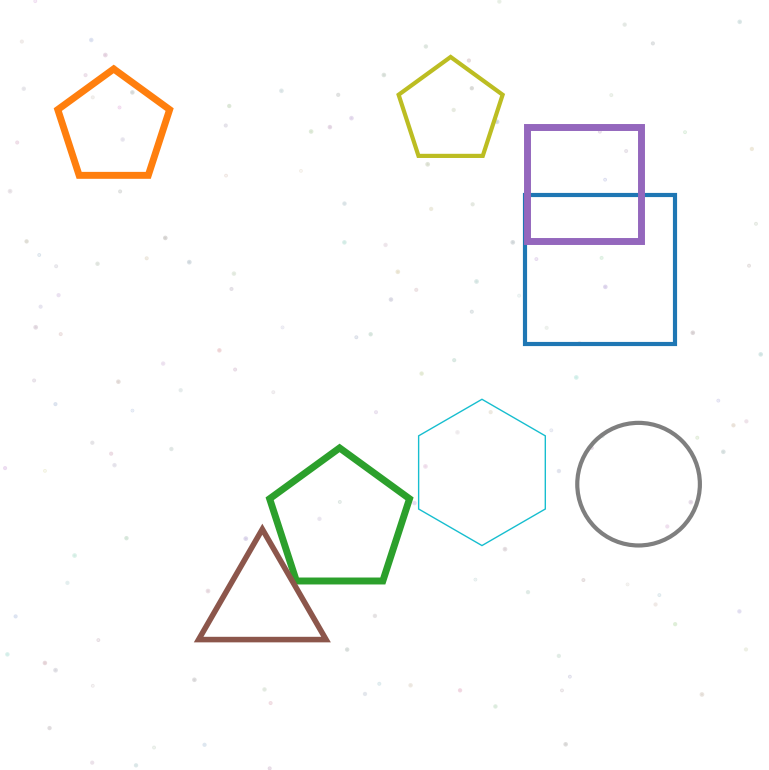[{"shape": "square", "thickness": 1.5, "radius": 0.48, "center": [0.779, 0.65]}, {"shape": "pentagon", "thickness": 2.5, "radius": 0.38, "center": [0.148, 0.834]}, {"shape": "pentagon", "thickness": 2.5, "radius": 0.48, "center": [0.441, 0.323]}, {"shape": "square", "thickness": 2.5, "radius": 0.37, "center": [0.758, 0.761]}, {"shape": "triangle", "thickness": 2, "radius": 0.48, "center": [0.341, 0.217]}, {"shape": "circle", "thickness": 1.5, "radius": 0.4, "center": [0.829, 0.371]}, {"shape": "pentagon", "thickness": 1.5, "radius": 0.36, "center": [0.585, 0.855]}, {"shape": "hexagon", "thickness": 0.5, "radius": 0.47, "center": [0.626, 0.386]}]